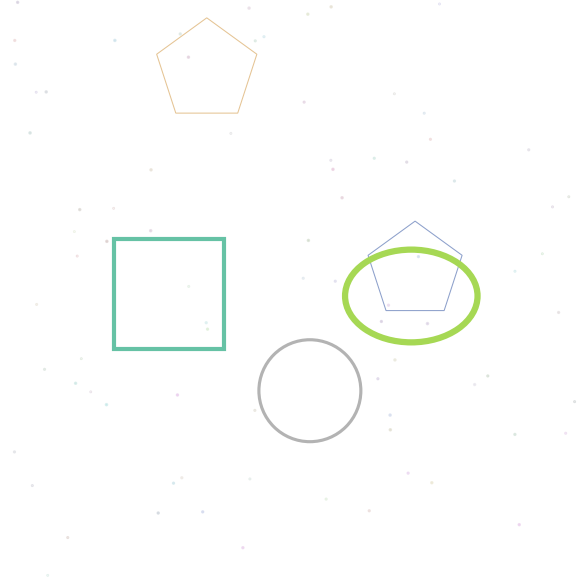[{"shape": "square", "thickness": 2, "radius": 0.48, "center": [0.293, 0.489]}, {"shape": "pentagon", "thickness": 0.5, "radius": 0.43, "center": [0.719, 0.531]}, {"shape": "oval", "thickness": 3, "radius": 0.57, "center": [0.712, 0.487]}, {"shape": "pentagon", "thickness": 0.5, "radius": 0.46, "center": [0.358, 0.877]}, {"shape": "circle", "thickness": 1.5, "radius": 0.44, "center": [0.537, 0.323]}]